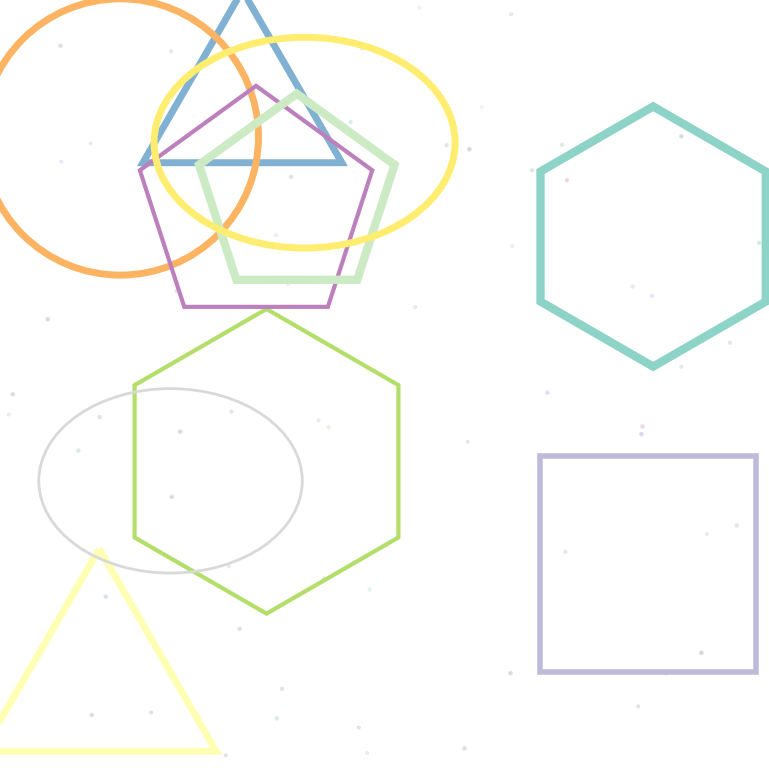[{"shape": "hexagon", "thickness": 3, "radius": 0.84, "center": [0.848, 0.693]}, {"shape": "triangle", "thickness": 2.5, "radius": 0.88, "center": [0.129, 0.112]}, {"shape": "square", "thickness": 2, "radius": 0.7, "center": [0.842, 0.268]}, {"shape": "triangle", "thickness": 2.5, "radius": 0.75, "center": [0.315, 0.863]}, {"shape": "circle", "thickness": 2.5, "radius": 0.9, "center": [0.156, 0.822]}, {"shape": "hexagon", "thickness": 1.5, "radius": 0.99, "center": [0.346, 0.401]}, {"shape": "oval", "thickness": 1, "radius": 0.86, "center": [0.221, 0.376]}, {"shape": "pentagon", "thickness": 1.5, "radius": 0.79, "center": [0.333, 0.73]}, {"shape": "pentagon", "thickness": 3, "radius": 0.67, "center": [0.385, 0.745]}, {"shape": "oval", "thickness": 2.5, "radius": 0.98, "center": [0.396, 0.815]}]